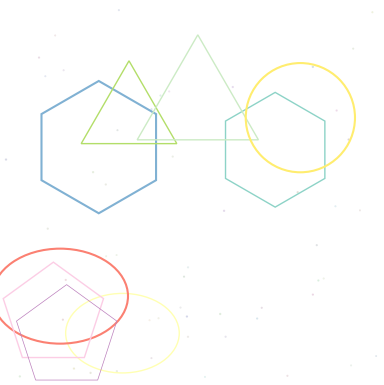[{"shape": "hexagon", "thickness": 1, "radius": 0.74, "center": [0.715, 0.611]}, {"shape": "oval", "thickness": 1, "radius": 0.74, "center": [0.318, 0.135]}, {"shape": "oval", "thickness": 1.5, "radius": 0.88, "center": [0.156, 0.231]}, {"shape": "hexagon", "thickness": 1.5, "radius": 0.86, "center": [0.257, 0.618]}, {"shape": "triangle", "thickness": 1, "radius": 0.72, "center": [0.335, 0.699]}, {"shape": "pentagon", "thickness": 1, "radius": 0.68, "center": [0.139, 0.182]}, {"shape": "pentagon", "thickness": 0.5, "radius": 0.69, "center": [0.173, 0.124]}, {"shape": "triangle", "thickness": 1, "radius": 0.91, "center": [0.514, 0.728]}, {"shape": "circle", "thickness": 1.5, "radius": 0.71, "center": [0.78, 0.694]}]